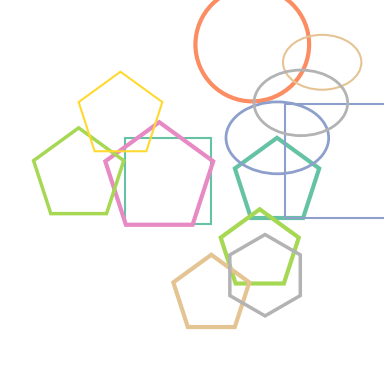[{"shape": "square", "thickness": 1.5, "radius": 0.56, "center": [0.436, 0.531]}, {"shape": "pentagon", "thickness": 3, "radius": 0.58, "center": [0.72, 0.527]}, {"shape": "circle", "thickness": 3, "radius": 0.74, "center": [0.655, 0.884]}, {"shape": "square", "thickness": 1.5, "radius": 0.74, "center": [0.887, 0.582]}, {"shape": "oval", "thickness": 2, "radius": 0.67, "center": [0.72, 0.642]}, {"shape": "pentagon", "thickness": 3, "radius": 0.74, "center": [0.414, 0.535]}, {"shape": "pentagon", "thickness": 2.5, "radius": 0.62, "center": [0.204, 0.545]}, {"shape": "pentagon", "thickness": 3, "radius": 0.53, "center": [0.675, 0.35]}, {"shape": "pentagon", "thickness": 1.5, "radius": 0.57, "center": [0.313, 0.7]}, {"shape": "oval", "thickness": 1.5, "radius": 0.51, "center": [0.837, 0.838]}, {"shape": "pentagon", "thickness": 3, "radius": 0.52, "center": [0.549, 0.234]}, {"shape": "hexagon", "thickness": 2.5, "radius": 0.53, "center": [0.688, 0.285]}, {"shape": "oval", "thickness": 2, "radius": 0.61, "center": [0.781, 0.733]}]